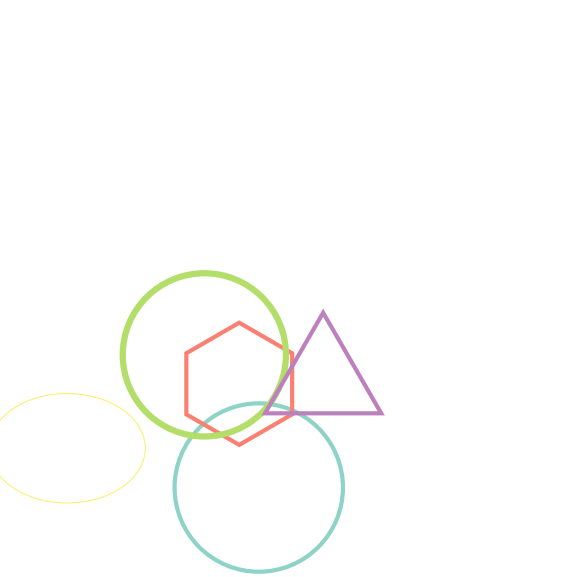[{"shape": "circle", "thickness": 2, "radius": 0.73, "center": [0.448, 0.155]}, {"shape": "hexagon", "thickness": 2, "radius": 0.53, "center": [0.414, 0.335]}, {"shape": "circle", "thickness": 3, "radius": 0.71, "center": [0.354, 0.385]}, {"shape": "triangle", "thickness": 2, "radius": 0.58, "center": [0.56, 0.341]}, {"shape": "oval", "thickness": 0.5, "radius": 0.68, "center": [0.116, 0.223]}]